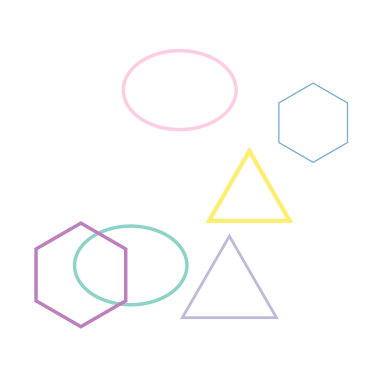[{"shape": "oval", "thickness": 2.5, "radius": 0.73, "center": [0.34, 0.311]}, {"shape": "triangle", "thickness": 2, "radius": 0.71, "center": [0.596, 0.245]}, {"shape": "hexagon", "thickness": 1, "radius": 0.51, "center": [0.813, 0.681]}, {"shape": "oval", "thickness": 2.5, "radius": 0.73, "center": [0.467, 0.766]}, {"shape": "hexagon", "thickness": 2.5, "radius": 0.67, "center": [0.21, 0.286]}, {"shape": "triangle", "thickness": 3, "radius": 0.6, "center": [0.648, 0.487]}]